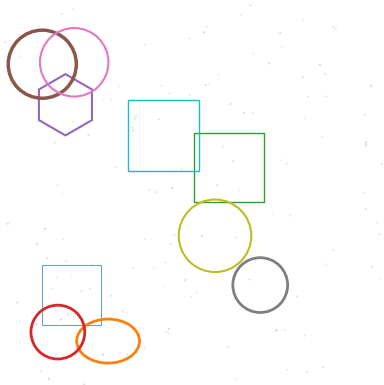[{"shape": "square", "thickness": 0.5, "radius": 0.39, "center": [0.186, 0.234]}, {"shape": "oval", "thickness": 2, "radius": 0.41, "center": [0.281, 0.114]}, {"shape": "square", "thickness": 1, "radius": 0.45, "center": [0.595, 0.565]}, {"shape": "circle", "thickness": 2, "radius": 0.35, "center": [0.15, 0.137]}, {"shape": "hexagon", "thickness": 1.5, "radius": 0.4, "center": [0.17, 0.728]}, {"shape": "circle", "thickness": 2.5, "radius": 0.44, "center": [0.11, 0.833]}, {"shape": "circle", "thickness": 1.5, "radius": 0.44, "center": [0.193, 0.838]}, {"shape": "circle", "thickness": 2, "radius": 0.36, "center": [0.676, 0.259]}, {"shape": "circle", "thickness": 1.5, "radius": 0.47, "center": [0.558, 0.388]}, {"shape": "square", "thickness": 1, "radius": 0.46, "center": [0.425, 0.648]}]